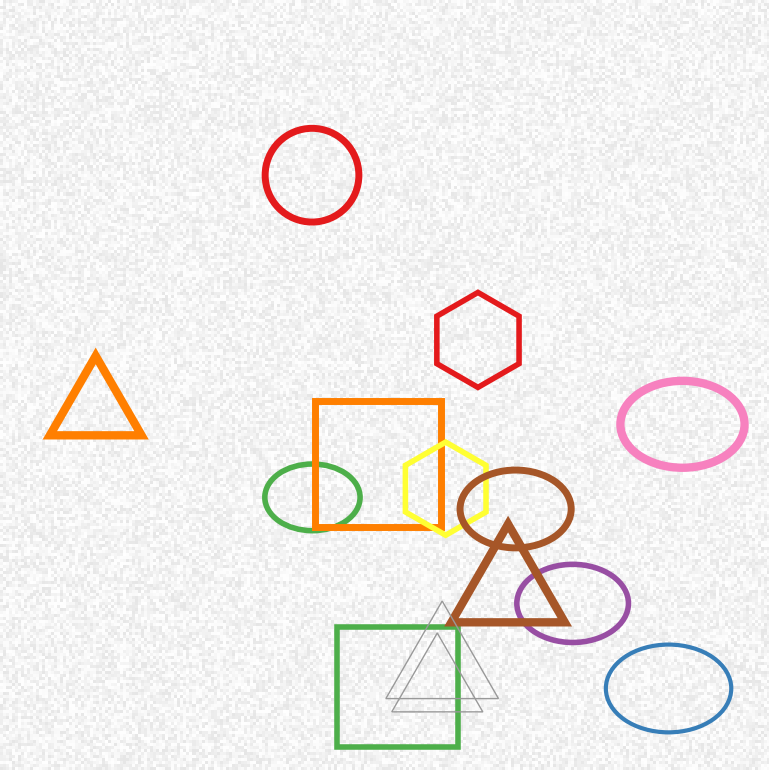[{"shape": "hexagon", "thickness": 2, "radius": 0.31, "center": [0.621, 0.559]}, {"shape": "circle", "thickness": 2.5, "radius": 0.3, "center": [0.405, 0.772]}, {"shape": "oval", "thickness": 1.5, "radius": 0.41, "center": [0.868, 0.106]}, {"shape": "oval", "thickness": 2, "radius": 0.31, "center": [0.406, 0.354]}, {"shape": "square", "thickness": 2, "radius": 0.39, "center": [0.516, 0.108]}, {"shape": "oval", "thickness": 2, "radius": 0.36, "center": [0.744, 0.216]}, {"shape": "square", "thickness": 2.5, "radius": 0.41, "center": [0.491, 0.397]}, {"shape": "triangle", "thickness": 3, "radius": 0.34, "center": [0.124, 0.469]}, {"shape": "hexagon", "thickness": 2, "radius": 0.3, "center": [0.579, 0.365]}, {"shape": "triangle", "thickness": 3, "radius": 0.43, "center": [0.66, 0.234]}, {"shape": "oval", "thickness": 2.5, "radius": 0.36, "center": [0.67, 0.339]}, {"shape": "oval", "thickness": 3, "radius": 0.4, "center": [0.886, 0.449]}, {"shape": "triangle", "thickness": 0.5, "radius": 0.42, "center": [0.574, 0.135]}, {"shape": "triangle", "thickness": 0.5, "radius": 0.34, "center": [0.568, 0.11]}]